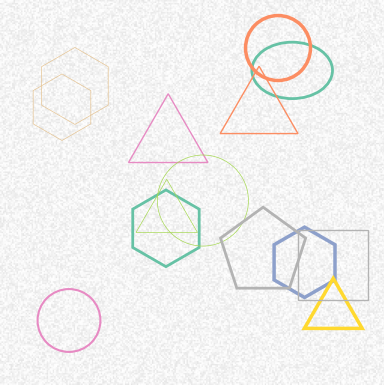[{"shape": "oval", "thickness": 2, "radius": 0.52, "center": [0.759, 0.817]}, {"shape": "hexagon", "thickness": 2, "radius": 0.5, "center": [0.431, 0.407]}, {"shape": "triangle", "thickness": 1, "radius": 0.58, "center": [0.673, 0.711]}, {"shape": "circle", "thickness": 2.5, "radius": 0.42, "center": [0.722, 0.875]}, {"shape": "hexagon", "thickness": 2.5, "radius": 0.46, "center": [0.791, 0.319]}, {"shape": "circle", "thickness": 1.5, "radius": 0.41, "center": [0.179, 0.168]}, {"shape": "triangle", "thickness": 1, "radius": 0.6, "center": [0.437, 0.637]}, {"shape": "circle", "thickness": 0.5, "radius": 0.59, "center": [0.527, 0.479]}, {"shape": "triangle", "thickness": 0.5, "radius": 0.46, "center": [0.433, 0.442]}, {"shape": "triangle", "thickness": 2.5, "radius": 0.43, "center": [0.866, 0.19]}, {"shape": "hexagon", "thickness": 0.5, "radius": 0.43, "center": [0.161, 0.721]}, {"shape": "hexagon", "thickness": 0.5, "radius": 0.5, "center": [0.195, 0.777]}, {"shape": "square", "thickness": 1, "radius": 0.46, "center": [0.864, 0.313]}, {"shape": "pentagon", "thickness": 2, "radius": 0.58, "center": [0.683, 0.346]}]